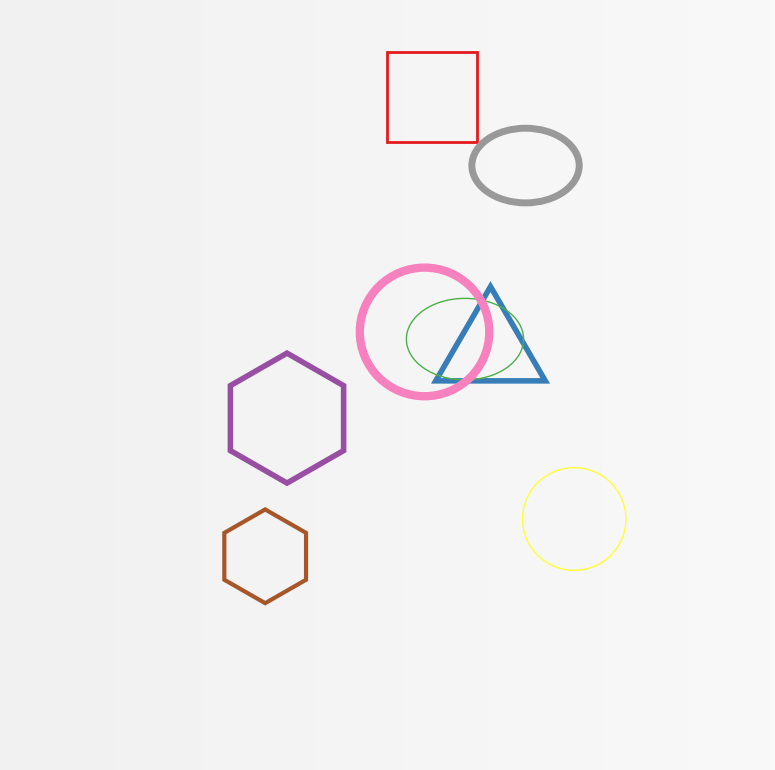[{"shape": "square", "thickness": 1, "radius": 0.29, "center": [0.557, 0.874]}, {"shape": "triangle", "thickness": 2, "radius": 0.41, "center": [0.633, 0.546]}, {"shape": "oval", "thickness": 0.5, "radius": 0.38, "center": [0.6, 0.56]}, {"shape": "hexagon", "thickness": 2, "radius": 0.42, "center": [0.37, 0.457]}, {"shape": "circle", "thickness": 0.5, "radius": 0.33, "center": [0.741, 0.326]}, {"shape": "hexagon", "thickness": 1.5, "radius": 0.3, "center": [0.342, 0.278]}, {"shape": "circle", "thickness": 3, "radius": 0.42, "center": [0.548, 0.569]}, {"shape": "oval", "thickness": 2.5, "radius": 0.35, "center": [0.678, 0.785]}]